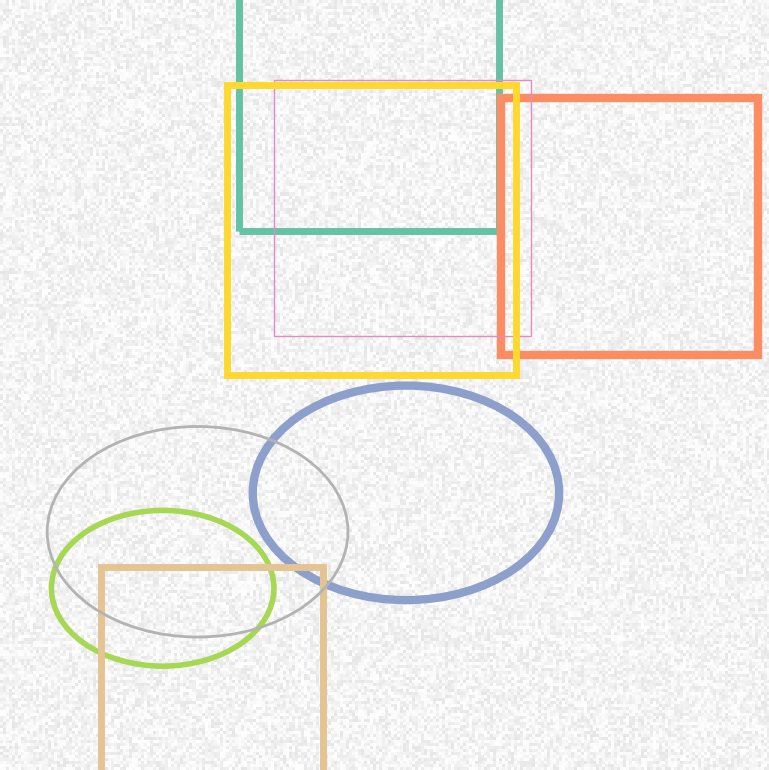[{"shape": "square", "thickness": 2.5, "radius": 0.85, "center": [0.479, 0.87]}, {"shape": "square", "thickness": 3, "radius": 0.83, "center": [0.818, 0.705]}, {"shape": "oval", "thickness": 3, "radius": 0.99, "center": [0.527, 0.36]}, {"shape": "square", "thickness": 0.5, "radius": 0.83, "center": [0.523, 0.73]}, {"shape": "oval", "thickness": 2, "radius": 0.72, "center": [0.211, 0.236]}, {"shape": "square", "thickness": 2.5, "radius": 0.94, "center": [0.482, 0.701]}, {"shape": "square", "thickness": 2.5, "radius": 0.72, "center": [0.275, 0.119]}, {"shape": "oval", "thickness": 1, "radius": 0.98, "center": [0.257, 0.309]}]